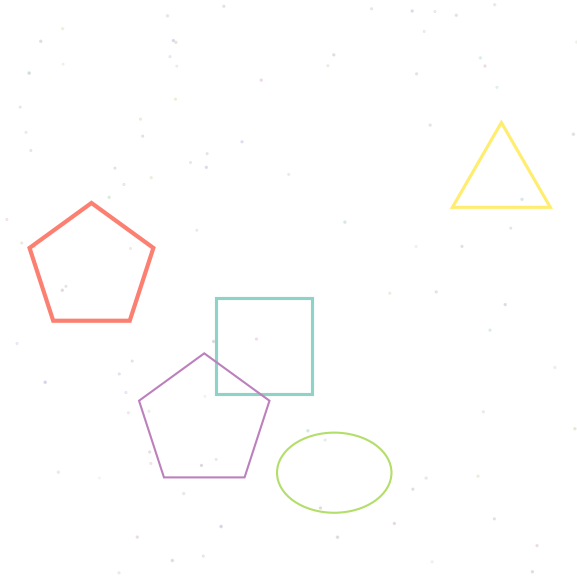[{"shape": "square", "thickness": 1.5, "radius": 0.42, "center": [0.456, 0.4]}, {"shape": "pentagon", "thickness": 2, "radius": 0.56, "center": [0.158, 0.535]}, {"shape": "oval", "thickness": 1, "radius": 0.5, "center": [0.579, 0.181]}, {"shape": "pentagon", "thickness": 1, "radius": 0.59, "center": [0.354, 0.269]}, {"shape": "triangle", "thickness": 1.5, "radius": 0.49, "center": [0.868, 0.689]}]